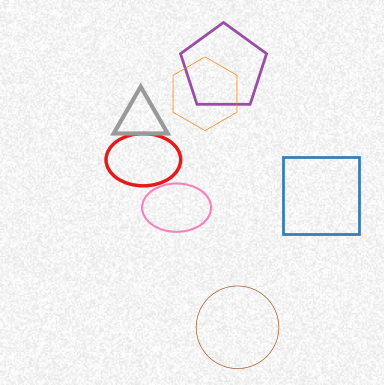[{"shape": "oval", "thickness": 2.5, "radius": 0.48, "center": [0.372, 0.585]}, {"shape": "square", "thickness": 2, "radius": 0.49, "center": [0.833, 0.492]}, {"shape": "pentagon", "thickness": 2, "radius": 0.59, "center": [0.581, 0.824]}, {"shape": "hexagon", "thickness": 0.5, "radius": 0.48, "center": [0.533, 0.756]}, {"shape": "circle", "thickness": 0.5, "radius": 0.54, "center": [0.617, 0.15]}, {"shape": "oval", "thickness": 1.5, "radius": 0.45, "center": [0.459, 0.461]}, {"shape": "triangle", "thickness": 3, "radius": 0.41, "center": [0.365, 0.694]}]